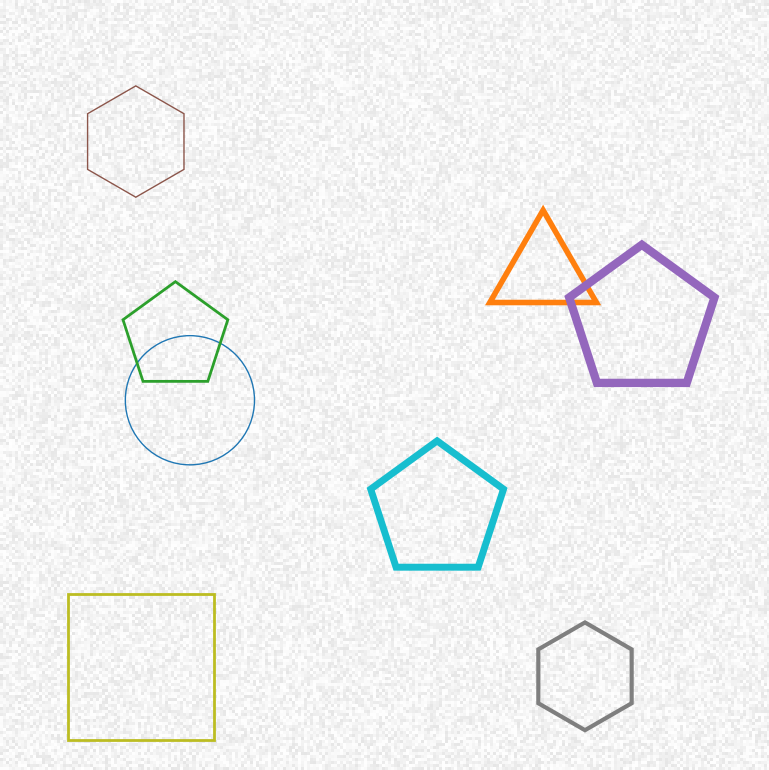[{"shape": "circle", "thickness": 0.5, "radius": 0.42, "center": [0.247, 0.48]}, {"shape": "triangle", "thickness": 2, "radius": 0.4, "center": [0.705, 0.647]}, {"shape": "pentagon", "thickness": 1, "radius": 0.36, "center": [0.228, 0.563]}, {"shape": "pentagon", "thickness": 3, "radius": 0.5, "center": [0.834, 0.583]}, {"shape": "hexagon", "thickness": 0.5, "radius": 0.36, "center": [0.176, 0.816]}, {"shape": "hexagon", "thickness": 1.5, "radius": 0.35, "center": [0.76, 0.122]}, {"shape": "square", "thickness": 1, "radius": 0.47, "center": [0.183, 0.134]}, {"shape": "pentagon", "thickness": 2.5, "radius": 0.45, "center": [0.568, 0.337]}]